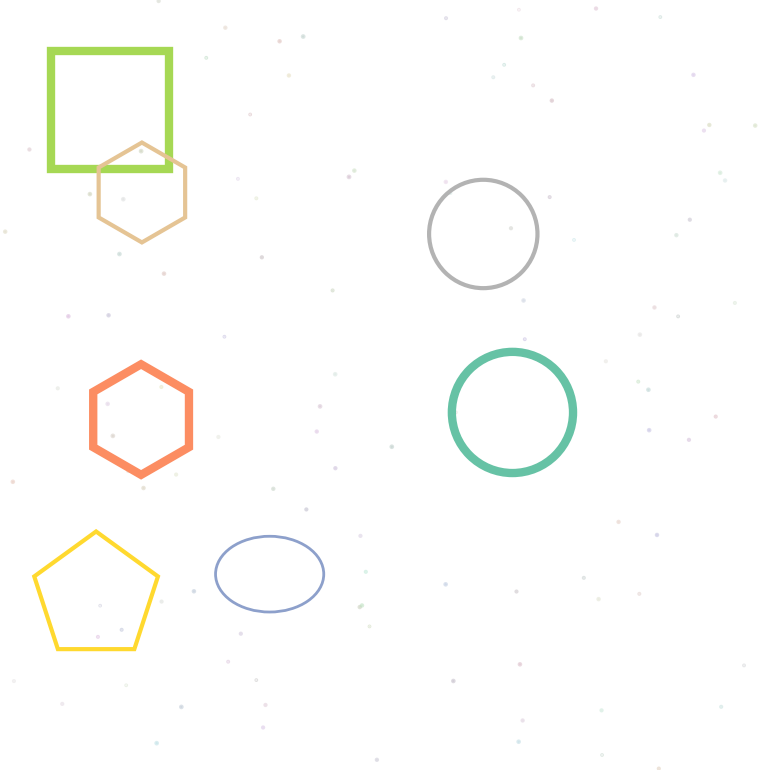[{"shape": "circle", "thickness": 3, "radius": 0.39, "center": [0.666, 0.464]}, {"shape": "hexagon", "thickness": 3, "radius": 0.36, "center": [0.183, 0.455]}, {"shape": "oval", "thickness": 1, "radius": 0.35, "center": [0.35, 0.254]}, {"shape": "square", "thickness": 3, "radius": 0.38, "center": [0.143, 0.857]}, {"shape": "pentagon", "thickness": 1.5, "radius": 0.42, "center": [0.125, 0.225]}, {"shape": "hexagon", "thickness": 1.5, "radius": 0.32, "center": [0.184, 0.75]}, {"shape": "circle", "thickness": 1.5, "radius": 0.35, "center": [0.628, 0.696]}]